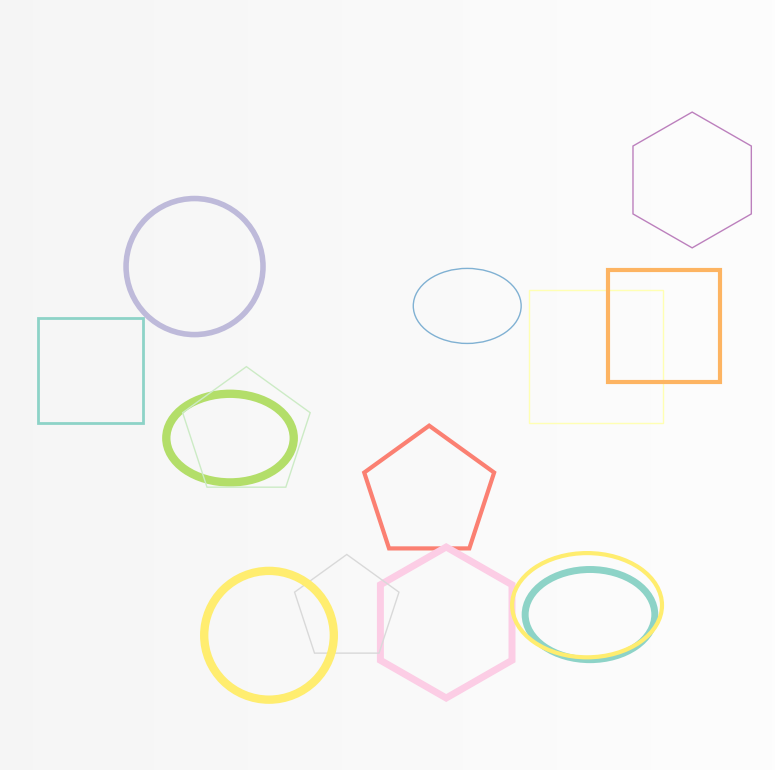[{"shape": "square", "thickness": 1, "radius": 0.34, "center": [0.117, 0.519]}, {"shape": "oval", "thickness": 2.5, "radius": 0.42, "center": [0.761, 0.202]}, {"shape": "square", "thickness": 0.5, "radius": 0.43, "center": [0.769, 0.537]}, {"shape": "circle", "thickness": 2, "radius": 0.44, "center": [0.251, 0.654]}, {"shape": "pentagon", "thickness": 1.5, "radius": 0.44, "center": [0.554, 0.359]}, {"shape": "oval", "thickness": 0.5, "radius": 0.35, "center": [0.603, 0.603]}, {"shape": "square", "thickness": 1.5, "radius": 0.36, "center": [0.857, 0.576]}, {"shape": "oval", "thickness": 3, "radius": 0.41, "center": [0.297, 0.431]}, {"shape": "hexagon", "thickness": 2.5, "radius": 0.49, "center": [0.576, 0.192]}, {"shape": "pentagon", "thickness": 0.5, "radius": 0.35, "center": [0.447, 0.209]}, {"shape": "hexagon", "thickness": 0.5, "radius": 0.44, "center": [0.893, 0.766]}, {"shape": "pentagon", "thickness": 0.5, "radius": 0.43, "center": [0.318, 0.437]}, {"shape": "oval", "thickness": 1.5, "radius": 0.48, "center": [0.757, 0.214]}, {"shape": "circle", "thickness": 3, "radius": 0.42, "center": [0.347, 0.175]}]